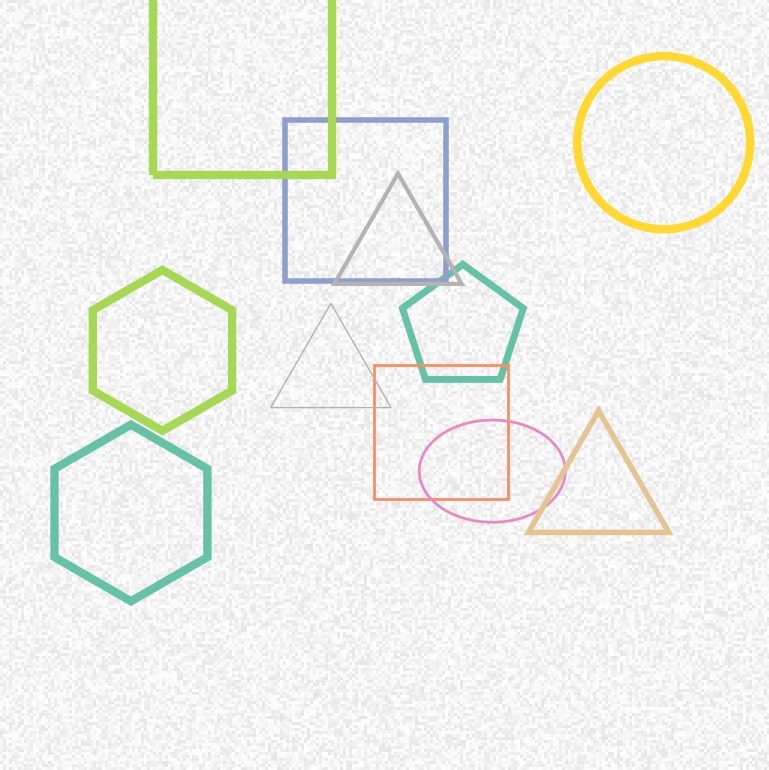[{"shape": "pentagon", "thickness": 2.5, "radius": 0.41, "center": [0.601, 0.574]}, {"shape": "hexagon", "thickness": 3, "radius": 0.57, "center": [0.17, 0.334]}, {"shape": "square", "thickness": 1, "radius": 0.43, "center": [0.572, 0.439]}, {"shape": "square", "thickness": 2, "radius": 0.52, "center": [0.474, 0.74]}, {"shape": "oval", "thickness": 1, "radius": 0.47, "center": [0.639, 0.388]}, {"shape": "hexagon", "thickness": 3, "radius": 0.52, "center": [0.211, 0.545]}, {"shape": "square", "thickness": 3, "radius": 0.58, "center": [0.315, 0.889]}, {"shape": "circle", "thickness": 3, "radius": 0.56, "center": [0.862, 0.815]}, {"shape": "triangle", "thickness": 2, "radius": 0.53, "center": [0.777, 0.361]}, {"shape": "triangle", "thickness": 1.5, "radius": 0.48, "center": [0.517, 0.679]}, {"shape": "triangle", "thickness": 0.5, "radius": 0.45, "center": [0.43, 0.516]}]